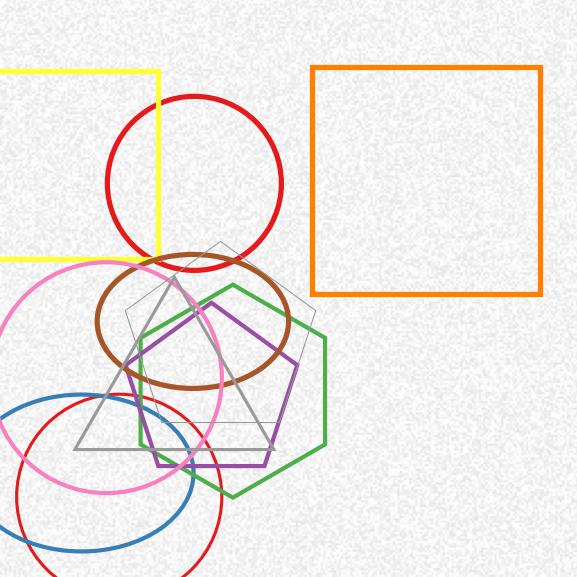[{"shape": "circle", "thickness": 2.5, "radius": 0.75, "center": [0.337, 0.682]}, {"shape": "circle", "thickness": 1.5, "radius": 0.89, "center": [0.206, 0.139]}, {"shape": "oval", "thickness": 2, "radius": 0.97, "center": [0.141, 0.18]}, {"shape": "hexagon", "thickness": 2, "radius": 0.92, "center": [0.403, 0.322]}, {"shape": "pentagon", "thickness": 2, "radius": 0.78, "center": [0.366, 0.319]}, {"shape": "square", "thickness": 2.5, "radius": 0.99, "center": [0.738, 0.687]}, {"shape": "square", "thickness": 2.5, "radius": 0.82, "center": [0.111, 0.713]}, {"shape": "oval", "thickness": 2.5, "radius": 0.83, "center": [0.334, 0.443]}, {"shape": "circle", "thickness": 2, "radius": 1.0, "center": [0.184, 0.345]}, {"shape": "pentagon", "thickness": 0.5, "radius": 0.87, "center": [0.382, 0.408]}, {"shape": "triangle", "thickness": 1.5, "radius": 0.99, "center": [0.302, 0.32]}]